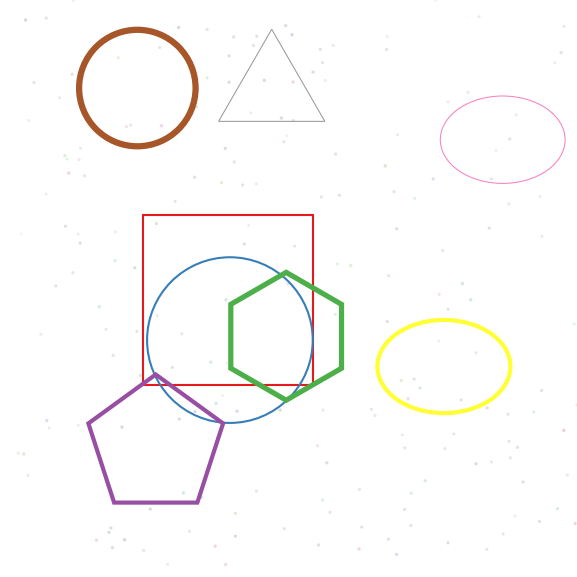[{"shape": "square", "thickness": 1, "radius": 0.74, "center": [0.395, 0.48]}, {"shape": "circle", "thickness": 1, "radius": 0.72, "center": [0.398, 0.41]}, {"shape": "hexagon", "thickness": 2.5, "radius": 0.55, "center": [0.496, 0.417]}, {"shape": "pentagon", "thickness": 2, "radius": 0.61, "center": [0.27, 0.228]}, {"shape": "oval", "thickness": 2, "radius": 0.58, "center": [0.769, 0.364]}, {"shape": "circle", "thickness": 3, "radius": 0.5, "center": [0.238, 0.847]}, {"shape": "oval", "thickness": 0.5, "radius": 0.54, "center": [0.871, 0.757]}, {"shape": "triangle", "thickness": 0.5, "radius": 0.53, "center": [0.47, 0.842]}]